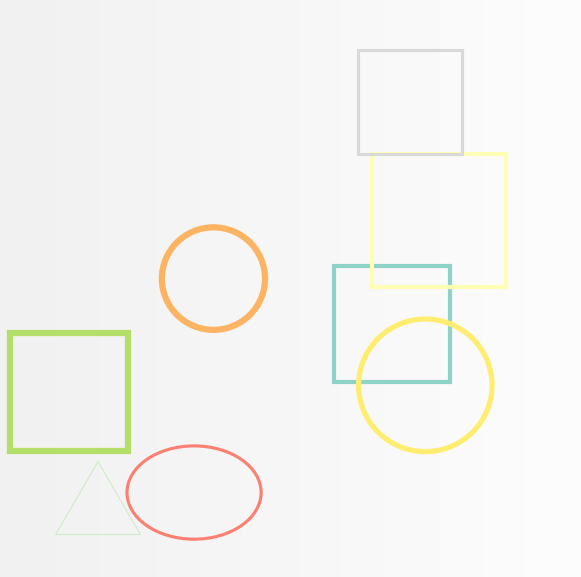[{"shape": "square", "thickness": 2, "radius": 0.5, "center": [0.675, 0.438]}, {"shape": "square", "thickness": 2, "radius": 0.57, "center": [0.755, 0.617]}, {"shape": "oval", "thickness": 1.5, "radius": 0.58, "center": [0.334, 0.146]}, {"shape": "circle", "thickness": 3, "radius": 0.44, "center": [0.367, 0.517]}, {"shape": "square", "thickness": 3, "radius": 0.51, "center": [0.119, 0.32]}, {"shape": "square", "thickness": 1.5, "radius": 0.45, "center": [0.705, 0.822]}, {"shape": "triangle", "thickness": 0.5, "radius": 0.42, "center": [0.169, 0.116]}, {"shape": "circle", "thickness": 2.5, "radius": 0.57, "center": [0.732, 0.332]}]